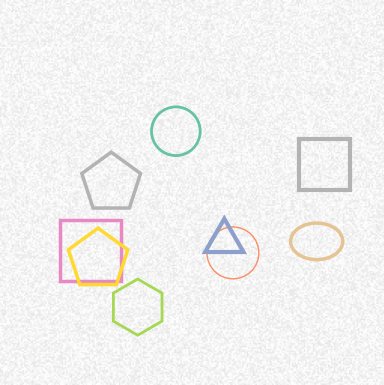[{"shape": "circle", "thickness": 2, "radius": 0.32, "center": [0.457, 0.659]}, {"shape": "circle", "thickness": 1, "radius": 0.34, "center": [0.605, 0.343]}, {"shape": "triangle", "thickness": 3, "radius": 0.29, "center": [0.583, 0.374]}, {"shape": "square", "thickness": 2.5, "radius": 0.39, "center": [0.235, 0.35]}, {"shape": "hexagon", "thickness": 2, "radius": 0.36, "center": [0.358, 0.202]}, {"shape": "pentagon", "thickness": 2.5, "radius": 0.41, "center": [0.255, 0.326]}, {"shape": "oval", "thickness": 2.5, "radius": 0.34, "center": [0.823, 0.373]}, {"shape": "pentagon", "thickness": 2.5, "radius": 0.4, "center": [0.289, 0.525]}, {"shape": "square", "thickness": 3, "radius": 0.33, "center": [0.842, 0.572]}]